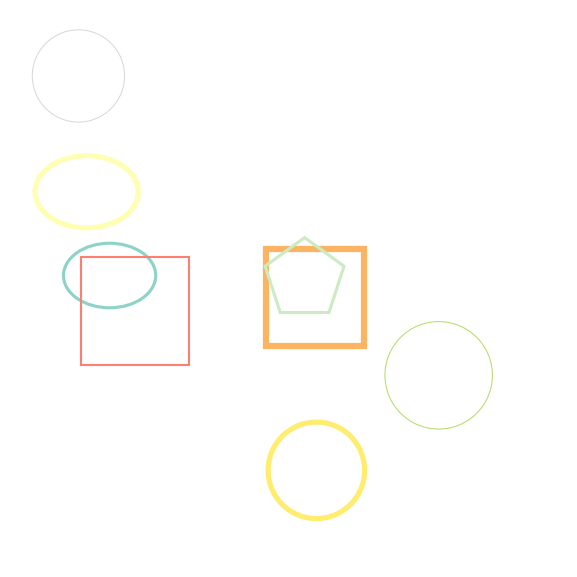[{"shape": "oval", "thickness": 1.5, "radius": 0.4, "center": [0.19, 0.522]}, {"shape": "oval", "thickness": 2.5, "radius": 0.45, "center": [0.15, 0.667]}, {"shape": "square", "thickness": 1, "radius": 0.47, "center": [0.233, 0.461]}, {"shape": "square", "thickness": 3, "radius": 0.42, "center": [0.546, 0.484]}, {"shape": "circle", "thickness": 0.5, "radius": 0.47, "center": [0.76, 0.349]}, {"shape": "circle", "thickness": 0.5, "radius": 0.4, "center": [0.136, 0.868]}, {"shape": "pentagon", "thickness": 1.5, "radius": 0.36, "center": [0.527, 0.516]}, {"shape": "circle", "thickness": 2.5, "radius": 0.42, "center": [0.548, 0.185]}]